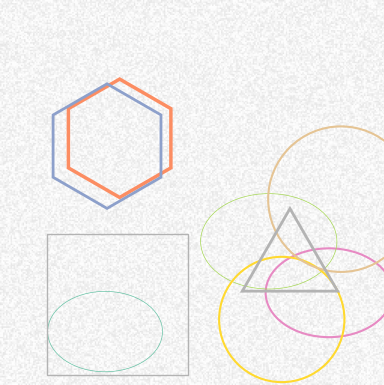[{"shape": "oval", "thickness": 0.5, "radius": 0.75, "center": [0.273, 0.139]}, {"shape": "hexagon", "thickness": 2.5, "radius": 0.77, "center": [0.311, 0.641]}, {"shape": "hexagon", "thickness": 2, "radius": 0.81, "center": [0.278, 0.621]}, {"shape": "oval", "thickness": 1.5, "radius": 0.82, "center": [0.855, 0.24]}, {"shape": "oval", "thickness": 0.5, "radius": 0.88, "center": [0.698, 0.373]}, {"shape": "circle", "thickness": 1.5, "radius": 0.81, "center": [0.732, 0.17]}, {"shape": "circle", "thickness": 1.5, "radius": 0.95, "center": [0.886, 0.483]}, {"shape": "triangle", "thickness": 2, "radius": 0.71, "center": [0.753, 0.315]}, {"shape": "square", "thickness": 1, "radius": 0.92, "center": [0.304, 0.209]}]